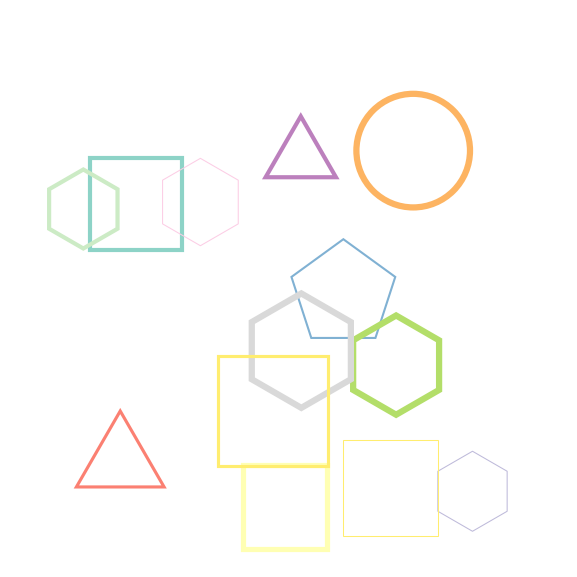[{"shape": "square", "thickness": 2, "radius": 0.4, "center": [0.235, 0.646]}, {"shape": "square", "thickness": 2.5, "radius": 0.36, "center": [0.493, 0.121]}, {"shape": "hexagon", "thickness": 0.5, "radius": 0.35, "center": [0.818, 0.148]}, {"shape": "triangle", "thickness": 1.5, "radius": 0.44, "center": [0.208, 0.2]}, {"shape": "pentagon", "thickness": 1, "radius": 0.47, "center": [0.595, 0.49]}, {"shape": "circle", "thickness": 3, "radius": 0.49, "center": [0.716, 0.738]}, {"shape": "hexagon", "thickness": 3, "radius": 0.43, "center": [0.686, 0.367]}, {"shape": "hexagon", "thickness": 0.5, "radius": 0.38, "center": [0.347, 0.649]}, {"shape": "hexagon", "thickness": 3, "radius": 0.5, "center": [0.522, 0.392]}, {"shape": "triangle", "thickness": 2, "radius": 0.35, "center": [0.521, 0.727]}, {"shape": "hexagon", "thickness": 2, "radius": 0.34, "center": [0.144, 0.637]}, {"shape": "square", "thickness": 1.5, "radius": 0.48, "center": [0.473, 0.287]}, {"shape": "square", "thickness": 0.5, "radius": 0.41, "center": [0.676, 0.154]}]